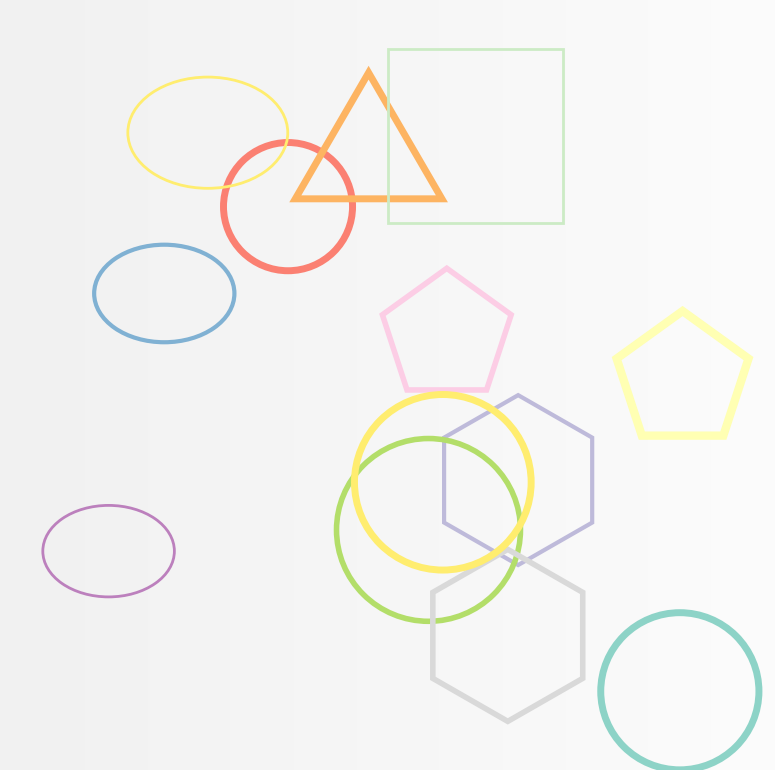[{"shape": "circle", "thickness": 2.5, "radius": 0.51, "center": [0.877, 0.102]}, {"shape": "pentagon", "thickness": 3, "radius": 0.45, "center": [0.881, 0.507]}, {"shape": "hexagon", "thickness": 1.5, "radius": 0.55, "center": [0.669, 0.377]}, {"shape": "circle", "thickness": 2.5, "radius": 0.42, "center": [0.372, 0.732]}, {"shape": "oval", "thickness": 1.5, "radius": 0.45, "center": [0.212, 0.619]}, {"shape": "triangle", "thickness": 2.5, "radius": 0.55, "center": [0.476, 0.796]}, {"shape": "circle", "thickness": 2, "radius": 0.59, "center": [0.553, 0.312]}, {"shape": "pentagon", "thickness": 2, "radius": 0.44, "center": [0.576, 0.564]}, {"shape": "hexagon", "thickness": 2, "radius": 0.56, "center": [0.655, 0.175]}, {"shape": "oval", "thickness": 1, "radius": 0.42, "center": [0.14, 0.284]}, {"shape": "square", "thickness": 1, "radius": 0.57, "center": [0.614, 0.824]}, {"shape": "oval", "thickness": 1, "radius": 0.52, "center": [0.268, 0.828]}, {"shape": "circle", "thickness": 2.5, "radius": 0.57, "center": [0.571, 0.374]}]